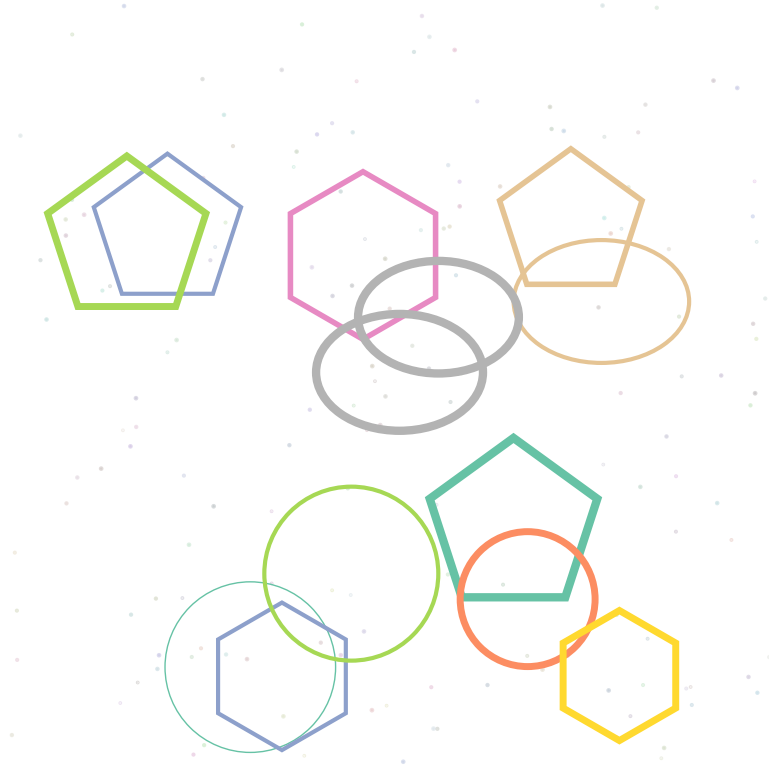[{"shape": "circle", "thickness": 0.5, "radius": 0.55, "center": [0.325, 0.134]}, {"shape": "pentagon", "thickness": 3, "radius": 0.57, "center": [0.667, 0.317]}, {"shape": "circle", "thickness": 2.5, "radius": 0.44, "center": [0.685, 0.222]}, {"shape": "hexagon", "thickness": 1.5, "radius": 0.48, "center": [0.366, 0.122]}, {"shape": "pentagon", "thickness": 1.5, "radius": 0.5, "center": [0.217, 0.7]}, {"shape": "hexagon", "thickness": 2, "radius": 0.54, "center": [0.471, 0.668]}, {"shape": "circle", "thickness": 1.5, "radius": 0.56, "center": [0.456, 0.255]}, {"shape": "pentagon", "thickness": 2.5, "radius": 0.54, "center": [0.165, 0.689]}, {"shape": "hexagon", "thickness": 2.5, "radius": 0.42, "center": [0.804, 0.123]}, {"shape": "pentagon", "thickness": 2, "radius": 0.49, "center": [0.741, 0.709]}, {"shape": "oval", "thickness": 1.5, "radius": 0.57, "center": [0.781, 0.608]}, {"shape": "oval", "thickness": 3, "radius": 0.52, "center": [0.569, 0.588]}, {"shape": "oval", "thickness": 3, "radius": 0.54, "center": [0.519, 0.516]}]